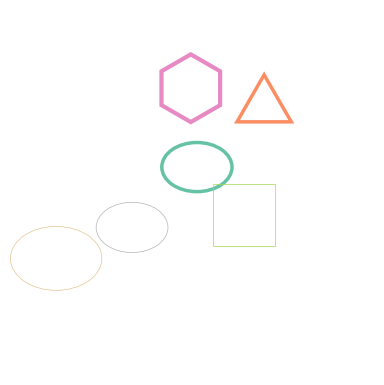[{"shape": "oval", "thickness": 2.5, "radius": 0.46, "center": [0.511, 0.566]}, {"shape": "triangle", "thickness": 2.5, "radius": 0.41, "center": [0.686, 0.724]}, {"shape": "hexagon", "thickness": 3, "radius": 0.44, "center": [0.496, 0.771]}, {"shape": "square", "thickness": 0.5, "radius": 0.4, "center": [0.633, 0.442]}, {"shape": "oval", "thickness": 0.5, "radius": 0.59, "center": [0.146, 0.329]}, {"shape": "oval", "thickness": 0.5, "radius": 0.47, "center": [0.343, 0.409]}]